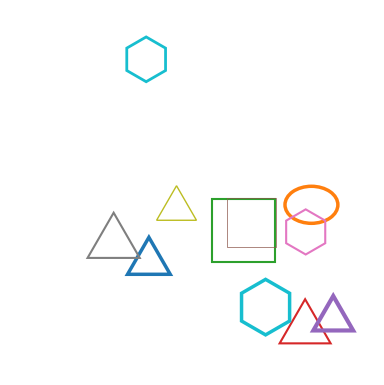[{"shape": "triangle", "thickness": 2.5, "radius": 0.32, "center": [0.387, 0.32]}, {"shape": "oval", "thickness": 2.5, "radius": 0.34, "center": [0.809, 0.468]}, {"shape": "square", "thickness": 1.5, "radius": 0.41, "center": [0.634, 0.401]}, {"shape": "triangle", "thickness": 1.5, "radius": 0.38, "center": [0.793, 0.146]}, {"shape": "triangle", "thickness": 3, "radius": 0.3, "center": [0.866, 0.171]}, {"shape": "square", "thickness": 0.5, "radius": 0.32, "center": [0.653, 0.422]}, {"shape": "hexagon", "thickness": 1.5, "radius": 0.29, "center": [0.794, 0.398]}, {"shape": "triangle", "thickness": 1.5, "radius": 0.39, "center": [0.295, 0.369]}, {"shape": "triangle", "thickness": 1, "radius": 0.3, "center": [0.459, 0.458]}, {"shape": "hexagon", "thickness": 2, "radius": 0.29, "center": [0.38, 0.846]}, {"shape": "hexagon", "thickness": 2.5, "radius": 0.36, "center": [0.69, 0.202]}]